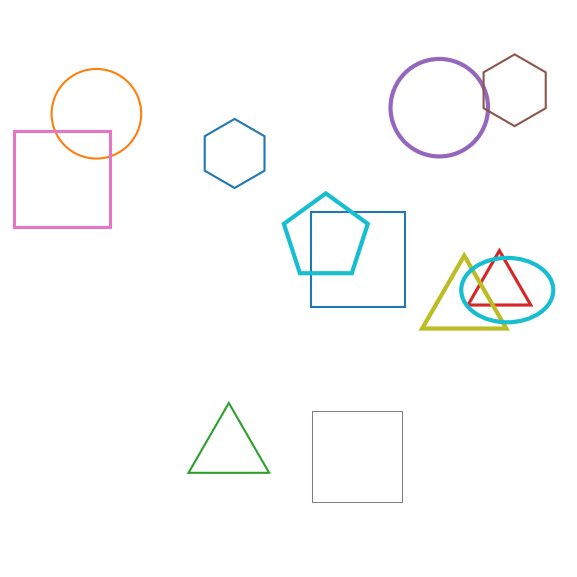[{"shape": "square", "thickness": 1, "radius": 0.41, "center": [0.621, 0.55]}, {"shape": "hexagon", "thickness": 1, "radius": 0.3, "center": [0.406, 0.733]}, {"shape": "circle", "thickness": 1, "radius": 0.39, "center": [0.167, 0.802]}, {"shape": "triangle", "thickness": 1, "radius": 0.4, "center": [0.396, 0.221]}, {"shape": "triangle", "thickness": 1.5, "radius": 0.31, "center": [0.865, 0.502]}, {"shape": "circle", "thickness": 2, "radius": 0.42, "center": [0.761, 0.813]}, {"shape": "hexagon", "thickness": 1, "radius": 0.31, "center": [0.891, 0.843]}, {"shape": "square", "thickness": 1.5, "radius": 0.41, "center": [0.107, 0.689]}, {"shape": "square", "thickness": 0.5, "radius": 0.39, "center": [0.619, 0.209]}, {"shape": "triangle", "thickness": 2, "radius": 0.42, "center": [0.804, 0.472]}, {"shape": "pentagon", "thickness": 2, "radius": 0.38, "center": [0.564, 0.588]}, {"shape": "oval", "thickness": 2, "radius": 0.4, "center": [0.878, 0.497]}]